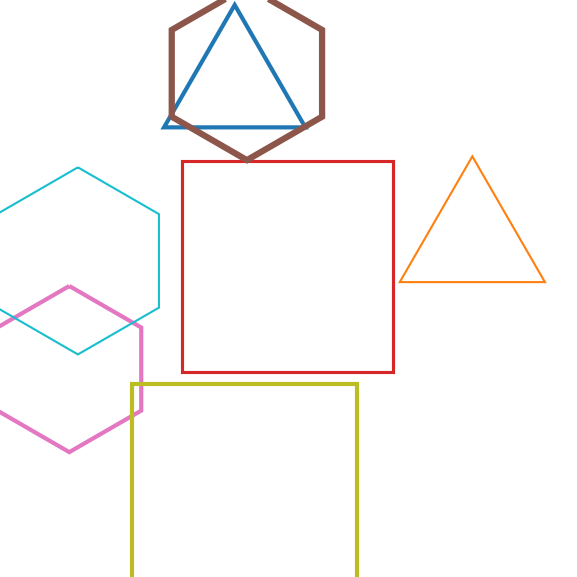[{"shape": "triangle", "thickness": 2, "radius": 0.71, "center": [0.406, 0.849]}, {"shape": "triangle", "thickness": 1, "radius": 0.73, "center": [0.818, 0.583]}, {"shape": "square", "thickness": 1.5, "radius": 0.91, "center": [0.498, 0.538]}, {"shape": "hexagon", "thickness": 3, "radius": 0.75, "center": [0.428, 0.872]}, {"shape": "hexagon", "thickness": 2, "radius": 0.72, "center": [0.12, 0.36]}, {"shape": "square", "thickness": 2, "radius": 0.97, "center": [0.424, 0.14]}, {"shape": "hexagon", "thickness": 1, "radius": 0.81, "center": [0.135, 0.547]}]